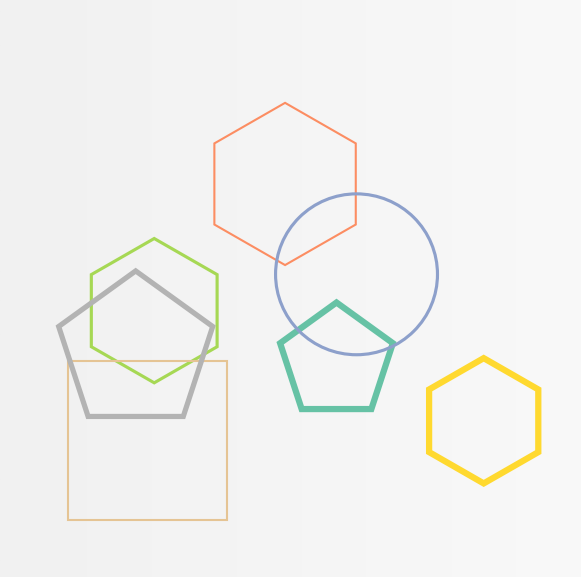[{"shape": "pentagon", "thickness": 3, "radius": 0.51, "center": [0.579, 0.373]}, {"shape": "hexagon", "thickness": 1, "radius": 0.7, "center": [0.49, 0.681]}, {"shape": "circle", "thickness": 1.5, "radius": 0.7, "center": [0.613, 0.524]}, {"shape": "hexagon", "thickness": 1.5, "radius": 0.62, "center": [0.265, 0.461]}, {"shape": "hexagon", "thickness": 3, "radius": 0.54, "center": [0.832, 0.271]}, {"shape": "square", "thickness": 1, "radius": 0.69, "center": [0.254, 0.237]}, {"shape": "pentagon", "thickness": 2.5, "radius": 0.7, "center": [0.233, 0.391]}]